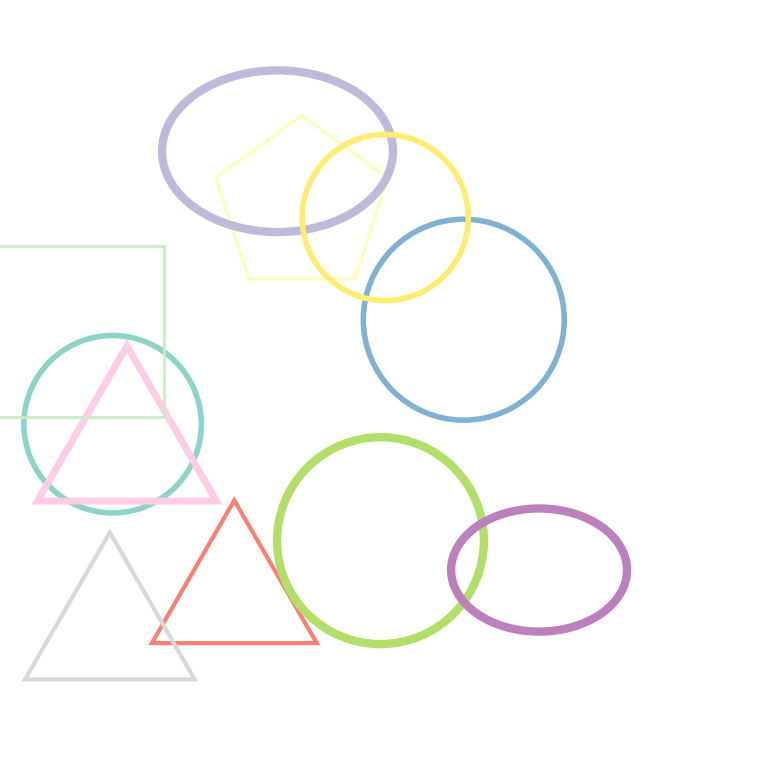[{"shape": "circle", "thickness": 2, "radius": 0.58, "center": [0.146, 0.449]}, {"shape": "pentagon", "thickness": 1, "radius": 0.59, "center": [0.392, 0.733]}, {"shape": "oval", "thickness": 3, "radius": 0.75, "center": [0.36, 0.804]}, {"shape": "triangle", "thickness": 1.5, "radius": 0.62, "center": [0.304, 0.227]}, {"shape": "circle", "thickness": 2, "radius": 0.65, "center": [0.602, 0.585]}, {"shape": "circle", "thickness": 3, "radius": 0.67, "center": [0.494, 0.298]}, {"shape": "triangle", "thickness": 2.5, "radius": 0.67, "center": [0.165, 0.416]}, {"shape": "triangle", "thickness": 1.5, "radius": 0.64, "center": [0.143, 0.181]}, {"shape": "oval", "thickness": 3, "radius": 0.57, "center": [0.7, 0.26]}, {"shape": "square", "thickness": 1, "radius": 0.55, "center": [0.103, 0.569]}, {"shape": "circle", "thickness": 2, "radius": 0.54, "center": [0.5, 0.717]}]